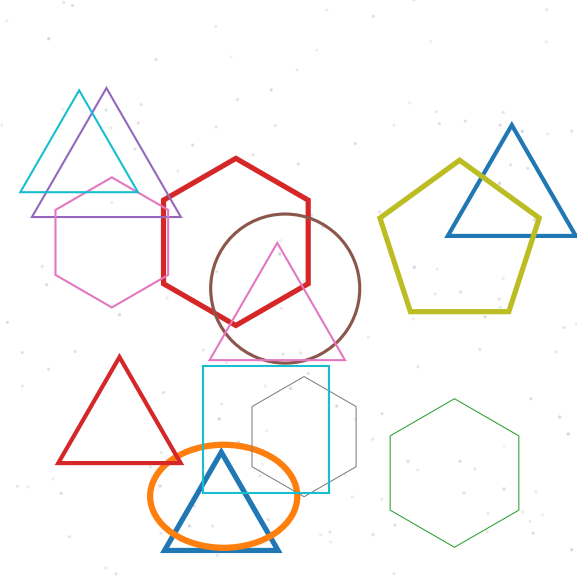[{"shape": "triangle", "thickness": 2, "radius": 0.64, "center": [0.886, 0.655]}, {"shape": "triangle", "thickness": 2.5, "radius": 0.57, "center": [0.383, 0.103]}, {"shape": "oval", "thickness": 3, "radius": 0.64, "center": [0.387, 0.14]}, {"shape": "hexagon", "thickness": 0.5, "radius": 0.64, "center": [0.787, 0.18]}, {"shape": "triangle", "thickness": 2, "radius": 0.61, "center": [0.207, 0.258]}, {"shape": "hexagon", "thickness": 2.5, "radius": 0.72, "center": [0.408, 0.58]}, {"shape": "triangle", "thickness": 1, "radius": 0.74, "center": [0.184, 0.698]}, {"shape": "circle", "thickness": 1.5, "radius": 0.65, "center": [0.494, 0.499]}, {"shape": "hexagon", "thickness": 1, "radius": 0.56, "center": [0.194, 0.579]}, {"shape": "triangle", "thickness": 1, "radius": 0.68, "center": [0.48, 0.443]}, {"shape": "hexagon", "thickness": 0.5, "radius": 0.52, "center": [0.527, 0.243]}, {"shape": "pentagon", "thickness": 2.5, "radius": 0.72, "center": [0.796, 0.577]}, {"shape": "triangle", "thickness": 1, "radius": 0.59, "center": [0.137, 0.725]}, {"shape": "square", "thickness": 1, "radius": 0.55, "center": [0.46, 0.255]}]